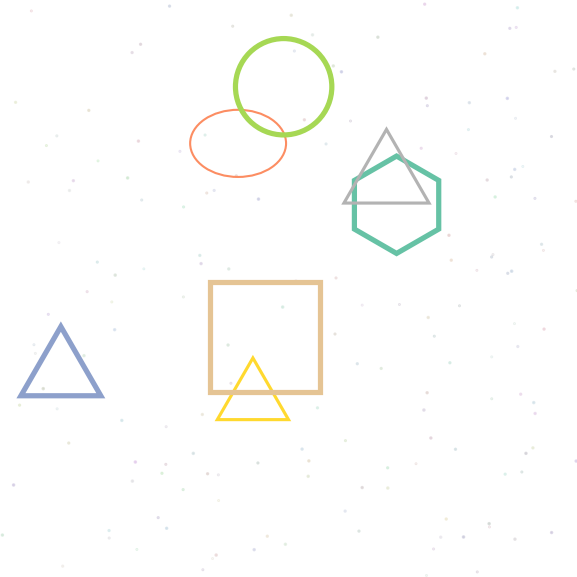[{"shape": "hexagon", "thickness": 2.5, "radius": 0.42, "center": [0.687, 0.645]}, {"shape": "oval", "thickness": 1, "radius": 0.42, "center": [0.412, 0.751]}, {"shape": "triangle", "thickness": 2.5, "radius": 0.4, "center": [0.105, 0.354]}, {"shape": "circle", "thickness": 2.5, "radius": 0.42, "center": [0.491, 0.849]}, {"shape": "triangle", "thickness": 1.5, "radius": 0.36, "center": [0.438, 0.308]}, {"shape": "square", "thickness": 2.5, "radius": 0.48, "center": [0.458, 0.416]}, {"shape": "triangle", "thickness": 1.5, "radius": 0.43, "center": [0.669, 0.69]}]